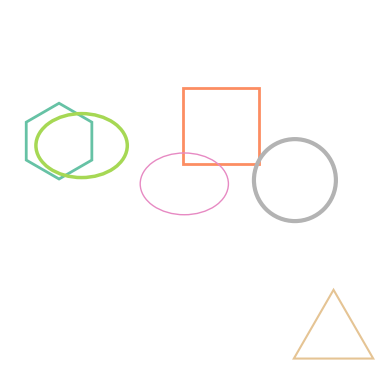[{"shape": "hexagon", "thickness": 2, "radius": 0.49, "center": [0.153, 0.633]}, {"shape": "square", "thickness": 2, "radius": 0.49, "center": [0.575, 0.672]}, {"shape": "oval", "thickness": 1, "radius": 0.57, "center": [0.479, 0.522]}, {"shape": "oval", "thickness": 2.5, "radius": 0.59, "center": [0.212, 0.622]}, {"shape": "triangle", "thickness": 1.5, "radius": 0.59, "center": [0.866, 0.128]}, {"shape": "circle", "thickness": 3, "radius": 0.53, "center": [0.766, 0.532]}]